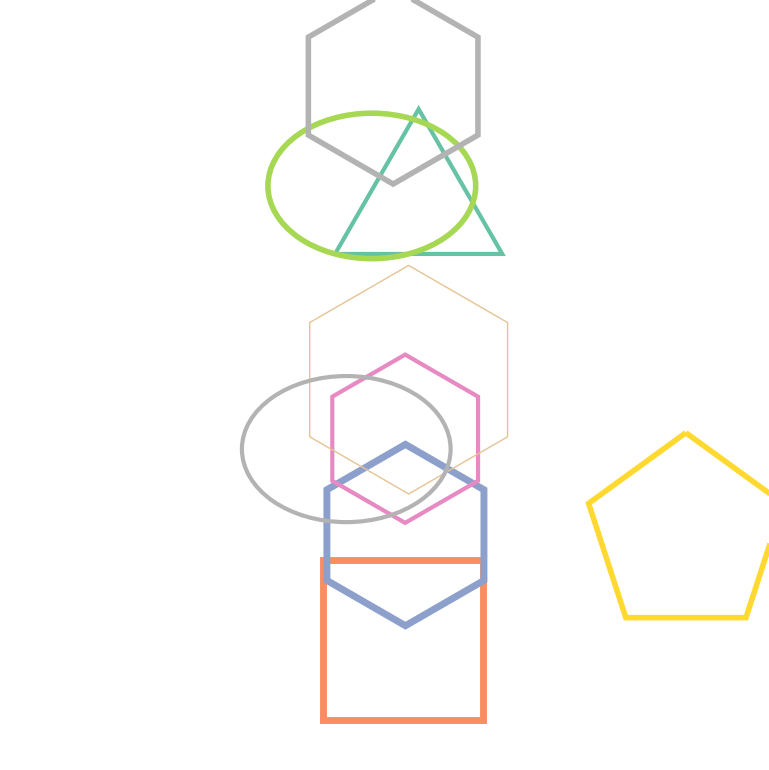[{"shape": "triangle", "thickness": 1.5, "radius": 0.63, "center": [0.544, 0.733]}, {"shape": "square", "thickness": 2.5, "radius": 0.52, "center": [0.523, 0.169]}, {"shape": "hexagon", "thickness": 2.5, "radius": 0.59, "center": [0.527, 0.305]}, {"shape": "hexagon", "thickness": 1.5, "radius": 0.55, "center": [0.526, 0.43]}, {"shape": "oval", "thickness": 2, "radius": 0.67, "center": [0.483, 0.759]}, {"shape": "pentagon", "thickness": 2, "radius": 0.66, "center": [0.891, 0.305]}, {"shape": "hexagon", "thickness": 0.5, "radius": 0.74, "center": [0.531, 0.507]}, {"shape": "oval", "thickness": 1.5, "radius": 0.68, "center": [0.45, 0.417]}, {"shape": "hexagon", "thickness": 2, "radius": 0.64, "center": [0.511, 0.888]}]